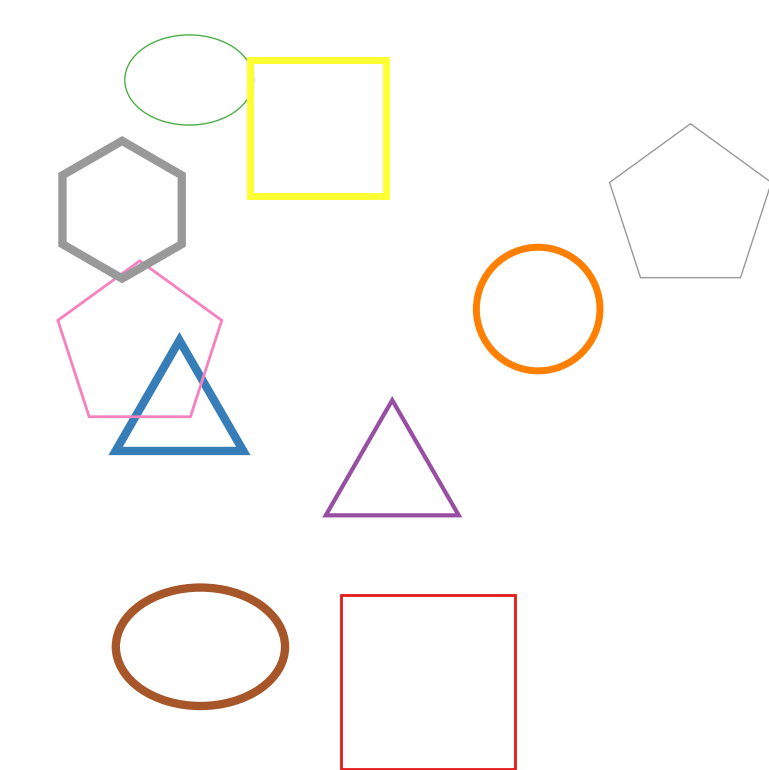[{"shape": "square", "thickness": 1, "radius": 0.56, "center": [0.555, 0.115]}, {"shape": "triangle", "thickness": 3, "radius": 0.48, "center": [0.233, 0.462]}, {"shape": "oval", "thickness": 0.5, "radius": 0.42, "center": [0.246, 0.896]}, {"shape": "triangle", "thickness": 1.5, "radius": 0.5, "center": [0.509, 0.381]}, {"shape": "circle", "thickness": 2.5, "radius": 0.4, "center": [0.699, 0.599]}, {"shape": "square", "thickness": 2.5, "radius": 0.44, "center": [0.413, 0.834]}, {"shape": "oval", "thickness": 3, "radius": 0.55, "center": [0.26, 0.16]}, {"shape": "pentagon", "thickness": 1, "radius": 0.56, "center": [0.182, 0.549]}, {"shape": "hexagon", "thickness": 3, "radius": 0.45, "center": [0.159, 0.728]}, {"shape": "pentagon", "thickness": 0.5, "radius": 0.55, "center": [0.897, 0.729]}]